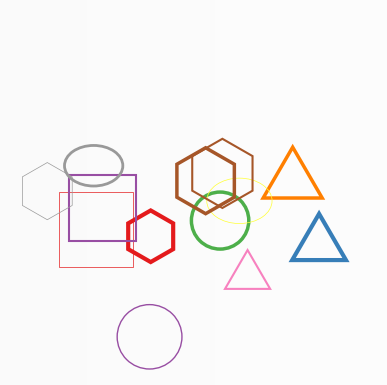[{"shape": "square", "thickness": 0.5, "radius": 0.48, "center": [0.247, 0.404]}, {"shape": "hexagon", "thickness": 3, "radius": 0.34, "center": [0.389, 0.386]}, {"shape": "triangle", "thickness": 3, "radius": 0.4, "center": [0.823, 0.365]}, {"shape": "circle", "thickness": 2.5, "radius": 0.37, "center": [0.568, 0.427]}, {"shape": "circle", "thickness": 1, "radius": 0.42, "center": [0.386, 0.125]}, {"shape": "square", "thickness": 1.5, "radius": 0.43, "center": [0.264, 0.46]}, {"shape": "triangle", "thickness": 2.5, "radius": 0.44, "center": [0.755, 0.53]}, {"shape": "oval", "thickness": 0.5, "radius": 0.42, "center": [0.618, 0.478]}, {"shape": "hexagon", "thickness": 2.5, "radius": 0.43, "center": [0.531, 0.531]}, {"shape": "hexagon", "thickness": 1.5, "radius": 0.45, "center": [0.574, 0.55]}, {"shape": "triangle", "thickness": 1.5, "radius": 0.34, "center": [0.639, 0.283]}, {"shape": "oval", "thickness": 2, "radius": 0.38, "center": [0.242, 0.57]}, {"shape": "hexagon", "thickness": 0.5, "radius": 0.37, "center": [0.122, 0.504]}]